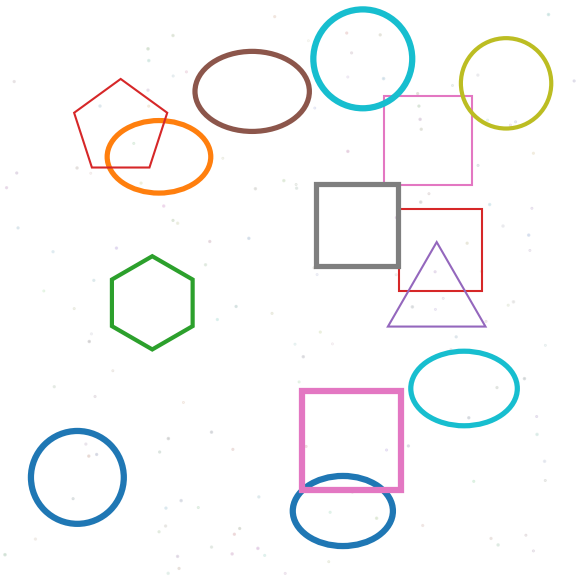[{"shape": "circle", "thickness": 3, "radius": 0.4, "center": [0.134, 0.172]}, {"shape": "oval", "thickness": 3, "radius": 0.43, "center": [0.594, 0.114]}, {"shape": "oval", "thickness": 2.5, "radius": 0.45, "center": [0.275, 0.728]}, {"shape": "hexagon", "thickness": 2, "radius": 0.4, "center": [0.264, 0.475]}, {"shape": "square", "thickness": 1, "radius": 0.36, "center": [0.763, 0.567]}, {"shape": "pentagon", "thickness": 1, "radius": 0.42, "center": [0.209, 0.778]}, {"shape": "triangle", "thickness": 1, "radius": 0.49, "center": [0.756, 0.482]}, {"shape": "oval", "thickness": 2.5, "radius": 0.5, "center": [0.437, 0.841]}, {"shape": "square", "thickness": 3, "radius": 0.43, "center": [0.608, 0.236]}, {"shape": "square", "thickness": 1, "radius": 0.38, "center": [0.741, 0.756]}, {"shape": "square", "thickness": 2.5, "radius": 0.36, "center": [0.618, 0.609]}, {"shape": "circle", "thickness": 2, "radius": 0.39, "center": [0.876, 0.855]}, {"shape": "oval", "thickness": 2.5, "radius": 0.46, "center": [0.804, 0.326]}, {"shape": "circle", "thickness": 3, "radius": 0.43, "center": [0.628, 0.897]}]